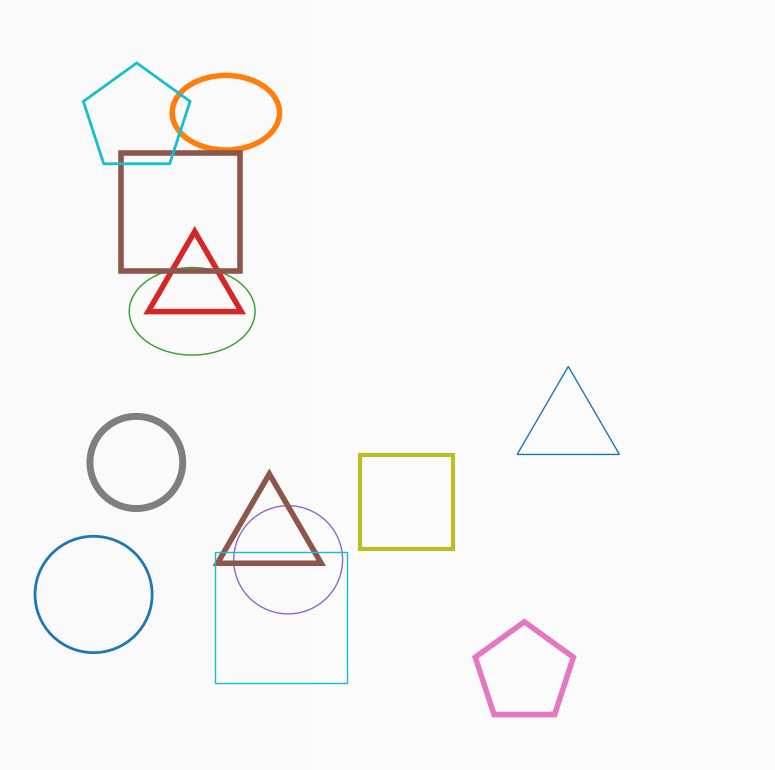[{"shape": "triangle", "thickness": 0.5, "radius": 0.38, "center": [0.733, 0.448]}, {"shape": "circle", "thickness": 1, "radius": 0.38, "center": [0.121, 0.228]}, {"shape": "oval", "thickness": 2, "radius": 0.35, "center": [0.291, 0.854]}, {"shape": "oval", "thickness": 0.5, "radius": 0.41, "center": [0.248, 0.596]}, {"shape": "triangle", "thickness": 2, "radius": 0.35, "center": [0.251, 0.63]}, {"shape": "circle", "thickness": 0.5, "radius": 0.35, "center": [0.372, 0.273]}, {"shape": "square", "thickness": 2, "radius": 0.38, "center": [0.233, 0.725]}, {"shape": "triangle", "thickness": 2, "radius": 0.39, "center": [0.348, 0.307]}, {"shape": "pentagon", "thickness": 2, "radius": 0.33, "center": [0.677, 0.126]}, {"shape": "circle", "thickness": 2.5, "radius": 0.3, "center": [0.176, 0.399]}, {"shape": "square", "thickness": 1.5, "radius": 0.3, "center": [0.525, 0.348]}, {"shape": "square", "thickness": 0.5, "radius": 0.43, "center": [0.363, 0.197]}, {"shape": "pentagon", "thickness": 1, "radius": 0.36, "center": [0.176, 0.846]}]